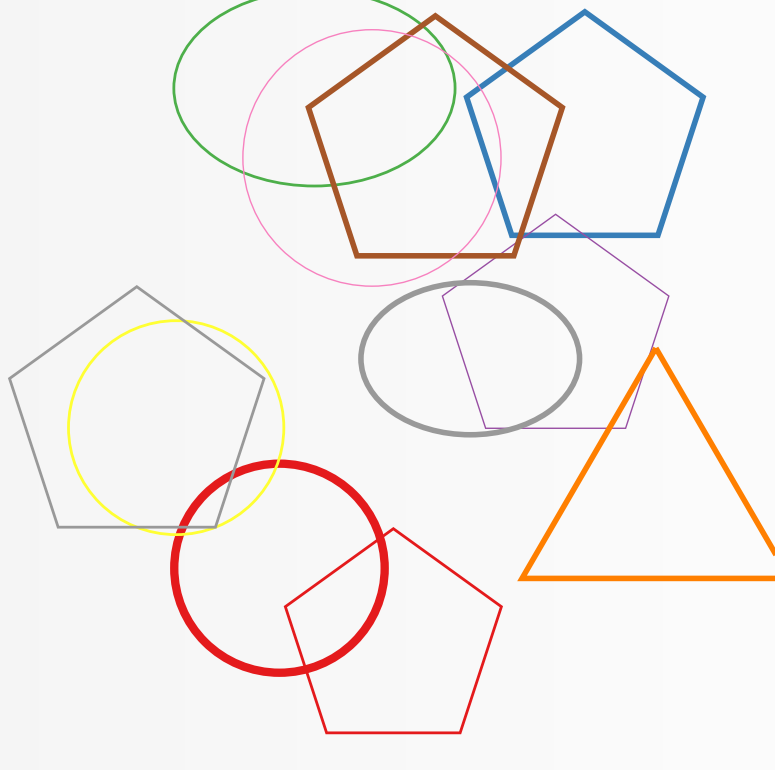[{"shape": "circle", "thickness": 3, "radius": 0.68, "center": [0.361, 0.262]}, {"shape": "pentagon", "thickness": 1, "radius": 0.73, "center": [0.508, 0.167]}, {"shape": "pentagon", "thickness": 2, "radius": 0.8, "center": [0.755, 0.824]}, {"shape": "oval", "thickness": 1, "radius": 0.91, "center": [0.406, 0.885]}, {"shape": "pentagon", "thickness": 0.5, "radius": 0.77, "center": [0.717, 0.568]}, {"shape": "triangle", "thickness": 2, "radius": 1.0, "center": [0.846, 0.349]}, {"shape": "circle", "thickness": 1, "radius": 0.69, "center": [0.227, 0.445]}, {"shape": "pentagon", "thickness": 2, "radius": 0.86, "center": [0.562, 0.807]}, {"shape": "circle", "thickness": 0.5, "radius": 0.83, "center": [0.48, 0.795]}, {"shape": "oval", "thickness": 2, "radius": 0.71, "center": [0.607, 0.534]}, {"shape": "pentagon", "thickness": 1, "radius": 0.86, "center": [0.177, 0.455]}]